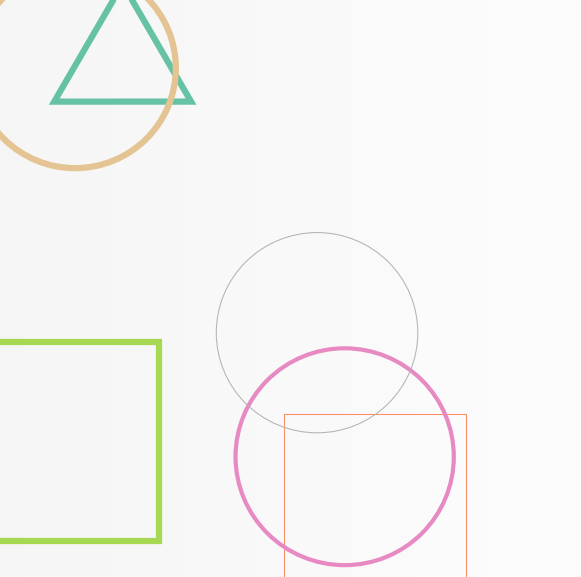[{"shape": "triangle", "thickness": 3, "radius": 0.68, "center": [0.211, 0.891]}, {"shape": "square", "thickness": 0.5, "radius": 0.78, "center": [0.645, 0.125]}, {"shape": "circle", "thickness": 2, "radius": 0.94, "center": [0.593, 0.208]}, {"shape": "square", "thickness": 3, "radius": 0.86, "center": [0.1, 0.234]}, {"shape": "circle", "thickness": 3, "radius": 0.87, "center": [0.129, 0.881]}, {"shape": "circle", "thickness": 0.5, "radius": 0.87, "center": [0.545, 0.423]}]